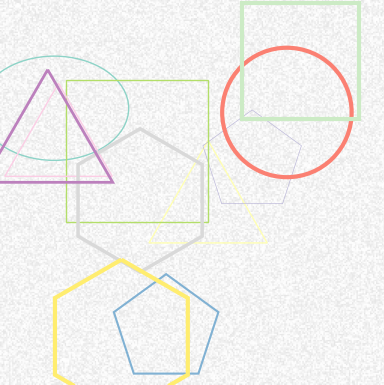[{"shape": "oval", "thickness": 1, "radius": 0.97, "center": [0.141, 0.719]}, {"shape": "triangle", "thickness": 1, "radius": 0.89, "center": [0.541, 0.458]}, {"shape": "pentagon", "thickness": 0.5, "radius": 0.67, "center": [0.655, 0.58]}, {"shape": "circle", "thickness": 3, "radius": 0.84, "center": [0.745, 0.708]}, {"shape": "pentagon", "thickness": 1.5, "radius": 0.71, "center": [0.431, 0.145]}, {"shape": "square", "thickness": 1, "radius": 0.93, "center": [0.356, 0.608]}, {"shape": "triangle", "thickness": 1, "radius": 0.81, "center": [0.152, 0.623]}, {"shape": "hexagon", "thickness": 2.5, "radius": 0.93, "center": [0.364, 0.479]}, {"shape": "triangle", "thickness": 2, "radius": 0.98, "center": [0.124, 0.624]}, {"shape": "square", "thickness": 3, "radius": 0.76, "center": [0.78, 0.842]}, {"shape": "hexagon", "thickness": 3, "radius": 1.0, "center": [0.315, 0.126]}]